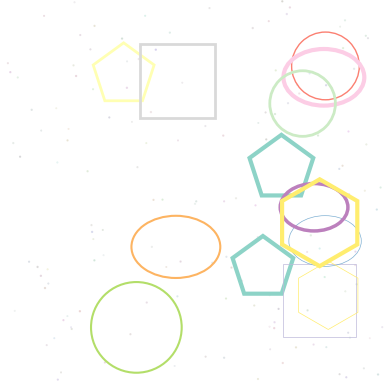[{"shape": "pentagon", "thickness": 3, "radius": 0.41, "center": [0.683, 0.304]}, {"shape": "pentagon", "thickness": 3, "radius": 0.44, "center": [0.731, 0.563]}, {"shape": "pentagon", "thickness": 2, "radius": 0.42, "center": [0.321, 0.806]}, {"shape": "square", "thickness": 0.5, "radius": 0.47, "center": [0.829, 0.219]}, {"shape": "circle", "thickness": 1, "radius": 0.44, "center": [0.845, 0.829]}, {"shape": "oval", "thickness": 0.5, "radius": 0.47, "center": [0.844, 0.374]}, {"shape": "oval", "thickness": 1.5, "radius": 0.58, "center": [0.457, 0.359]}, {"shape": "circle", "thickness": 1.5, "radius": 0.59, "center": [0.354, 0.15]}, {"shape": "oval", "thickness": 3, "radius": 0.53, "center": [0.841, 0.799]}, {"shape": "square", "thickness": 2, "radius": 0.48, "center": [0.462, 0.79]}, {"shape": "oval", "thickness": 2.5, "radius": 0.44, "center": [0.816, 0.462]}, {"shape": "circle", "thickness": 2, "radius": 0.43, "center": [0.786, 0.731]}, {"shape": "hexagon", "thickness": 3, "radius": 0.56, "center": [0.83, 0.421]}, {"shape": "hexagon", "thickness": 0.5, "radius": 0.44, "center": [0.853, 0.233]}]